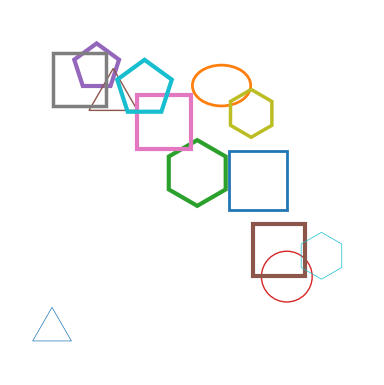[{"shape": "triangle", "thickness": 0.5, "radius": 0.29, "center": [0.135, 0.144]}, {"shape": "square", "thickness": 2, "radius": 0.38, "center": [0.67, 0.531]}, {"shape": "oval", "thickness": 2, "radius": 0.38, "center": [0.575, 0.778]}, {"shape": "hexagon", "thickness": 3, "radius": 0.43, "center": [0.512, 0.551]}, {"shape": "circle", "thickness": 1, "radius": 0.33, "center": [0.745, 0.282]}, {"shape": "pentagon", "thickness": 3, "radius": 0.31, "center": [0.251, 0.826]}, {"shape": "triangle", "thickness": 1, "radius": 0.36, "center": [0.294, 0.75]}, {"shape": "square", "thickness": 3, "radius": 0.34, "center": [0.725, 0.35]}, {"shape": "square", "thickness": 3, "radius": 0.35, "center": [0.425, 0.683]}, {"shape": "square", "thickness": 2.5, "radius": 0.35, "center": [0.206, 0.793]}, {"shape": "hexagon", "thickness": 2.5, "radius": 0.31, "center": [0.652, 0.705]}, {"shape": "pentagon", "thickness": 3, "radius": 0.37, "center": [0.375, 0.77]}, {"shape": "hexagon", "thickness": 0.5, "radius": 0.3, "center": [0.835, 0.336]}]